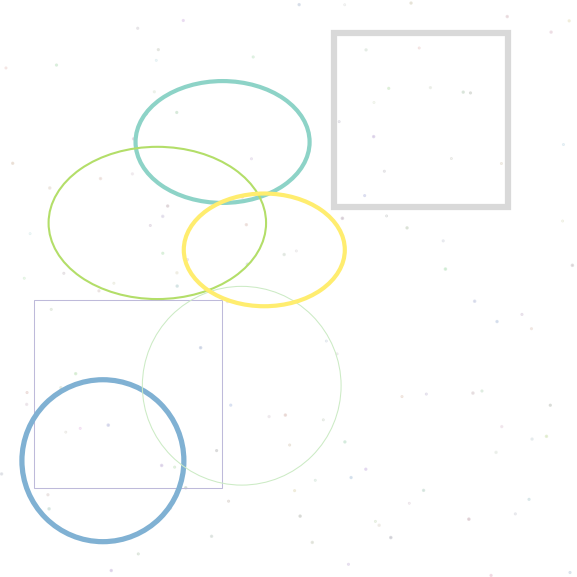[{"shape": "oval", "thickness": 2, "radius": 0.75, "center": [0.385, 0.753]}, {"shape": "square", "thickness": 0.5, "radius": 0.81, "center": [0.222, 0.317]}, {"shape": "circle", "thickness": 2.5, "radius": 0.7, "center": [0.178, 0.201]}, {"shape": "oval", "thickness": 1, "radius": 0.94, "center": [0.272, 0.613]}, {"shape": "square", "thickness": 3, "radius": 0.75, "center": [0.73, 0.791]}, {"shape": "circle", "thickness": 0.5, "radius": 0.86, "center": [0.419, 0.331]}, {"shape": "oval", "thickness": 2, "radius": 0.7, "center": [0.458, 0.566]}]